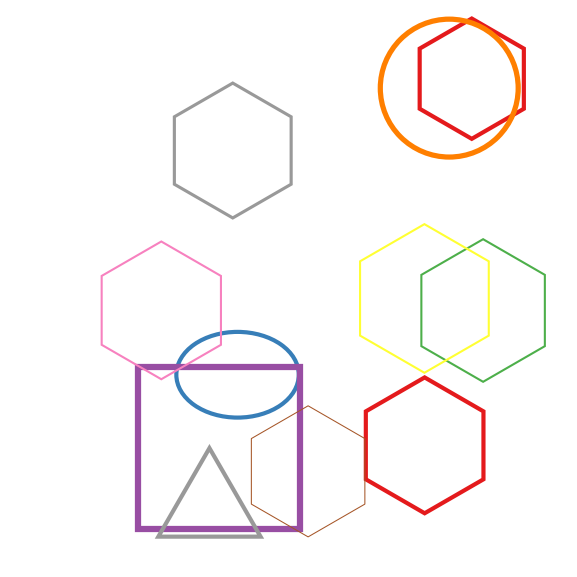[{"shape": "hexagon", "thickness": 2, "radius": 0.52, "center": [0.817, 0.863]}, {"shape": "hexagon", "thickness": 2, "radius": 0.59, "center": [0.735, 0.228]}, {"shape": "oval", "thickness": 2, "radius": 0.53, "center": [0.411, 0.35]}, {"shape": "hexagon", "thickness": 1, "radius": 0.62, "center": [0.837, 0.461]}, {"shape": "square", "thickness": 3, "radius": 0.7, "center": [0.379, 0.223]}, {"shape": "circle", "thickness": 2.5, "radius": 0.6, "center": [0.778, 0.847]}, {"shape": "hexagon", "thickness": 1, "radius": 0.64, "center": [0.735, 0.482]}, {"shape": "hexagon", "thickness": 0.5, "radius": 0.57, "center": [0.534, 0.183]}, {"shape": "hexagon", "thickness": 1, "radius": 0.6, "center": [0.279, 0.462]}, {"shape": "hexagon", "thickness": 1.5, "radius": 0.58, "center": [0.403, 0.739]}, {"shape": "triangle", "thickness": 2, "radius": 0.51, "center": [0.363, 0.121]}]